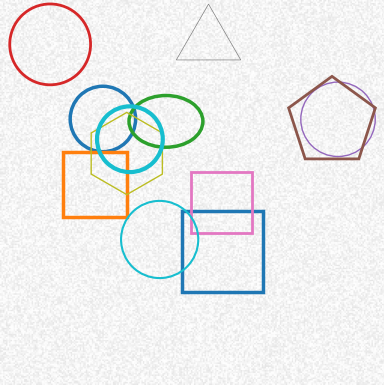[{"shape": "circle", "thickness": 2.5, "radius": 0.42, "center": [0.267, 0.691]}, {"shape": "square", "thickness": 2.5, "radius": 0.53, "center": [0.578, 0.348]}, {"shape": "square", "thickness": 2.5, "radius": 0.42, "center": [0.247, 0.521]}, {"shape": "oval", "thickness": 2.5, "radius": 0.48, "center": [0.431, 0.685]}, {"shape": "circle", "thickness": 2, "radius": 0.52, "center": [0.13, 0.885]}, {"shape": "circle", "thickness": 1, "radius": 0.48, "center": [0.878, 0.69]}, {"shape": "pentagon", "thickness": 2, "radius": 0.59, "center": [0.862, 0.683]}, {"shape": "square", "thickness": 2, "radius": 0.4, "center": [0.575, 0.474]}, {"shape": "triangle", "thickness": 0.5, "radius": 0.48, "center": [0.542, 0.893]}, {"shape": "hexagon", "thickness": 1, "radius": 0.53, "center": [0.329, 0.601]}, {"shape": "circle", "thickness": 1.5, "radius": 0.5, "center": [0.415, 0.378]}, {"shape": "circle", "thickness": 3, "radius": 0.43, "center": [0.337, 0.638]}]